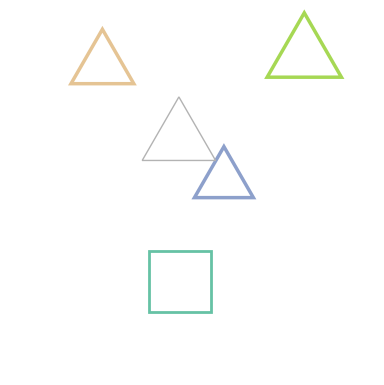[{"shape": "square", "thickness": 2, "radius": 0.4, "center": [0.468, 0.269]}, {"shape": "triangle", "thickness": 2.5, "radius": 0.44, "center": [0.582, 0.531]}, {"shape": "triangle", "thickness": 2.5, "radius": 0.56, "center": [0.79, 0.855]}, {"shape": "triangle", "thickness": 2.5, "radius": 0.47, "center": [0.266, 0.83]}, {"shape": "triangle", "thickness": 1, "radius": 0.55, "center": [0.465, 0.638]}]